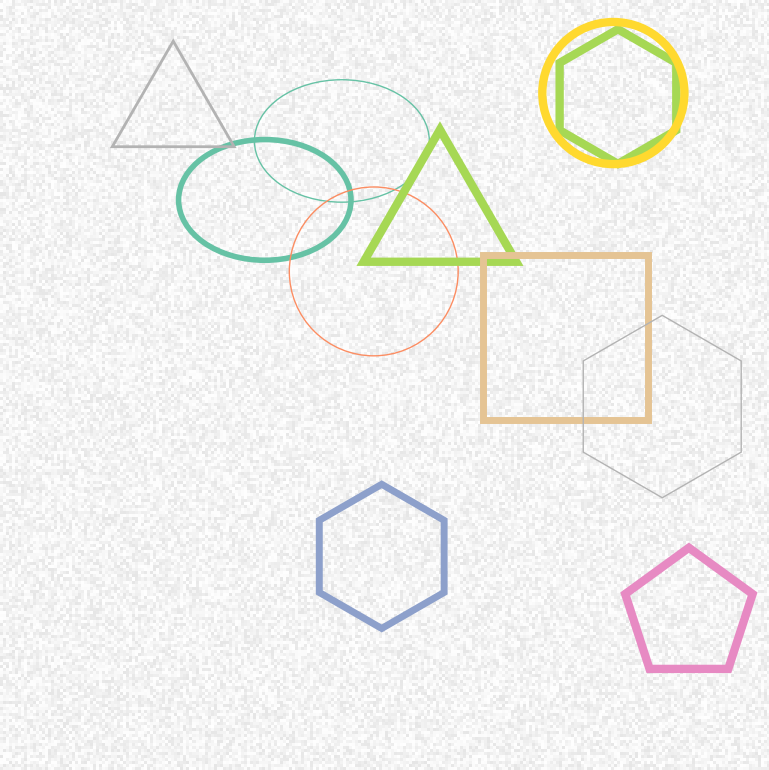[{"shape": "oval", "thickness": 0.5, "radius": 0.57, "center": [0.444, 0.817]}, {"shape": "oval", "thickness": 2, "radius": 0.56, "center": [0.344, 0.74]}, {"shape": "circle", "thickness": 0.5, "radius": 0.55, "center": [0.485, 0.648]}, {"shape": "hexagon", "thickness": 2.5, "radius": 0.47, "center": [0.496, 0.277]}, {"shape": "pentagon", "thickness": 3, "radius": 0.43, "center": [0.895, 0.202]}, {"shape": "triangle", "thickness": 3, "radius": 0.57, "center": [0.571, 0.717]}, {"shape": "hexagon", "thickness": 3, "radius": 0.44, "center": [0.803, 0.875]}, {"shape": "circle", "thickness": 3, "radius": 0.46, "center": [0.797, 0.879]}, {"shape": "square", "thickness": 2.5, "radius": 0.53, "center": [0.734, 0.562]}, {"shape": "triangle", "thickness": 1, "radius": 0.46, "center": [0.225, 0.855]}, {"shape": "hexagon", "thickness": 0.5, "radius": 0.59, "center": [0.86, 0.472]}]